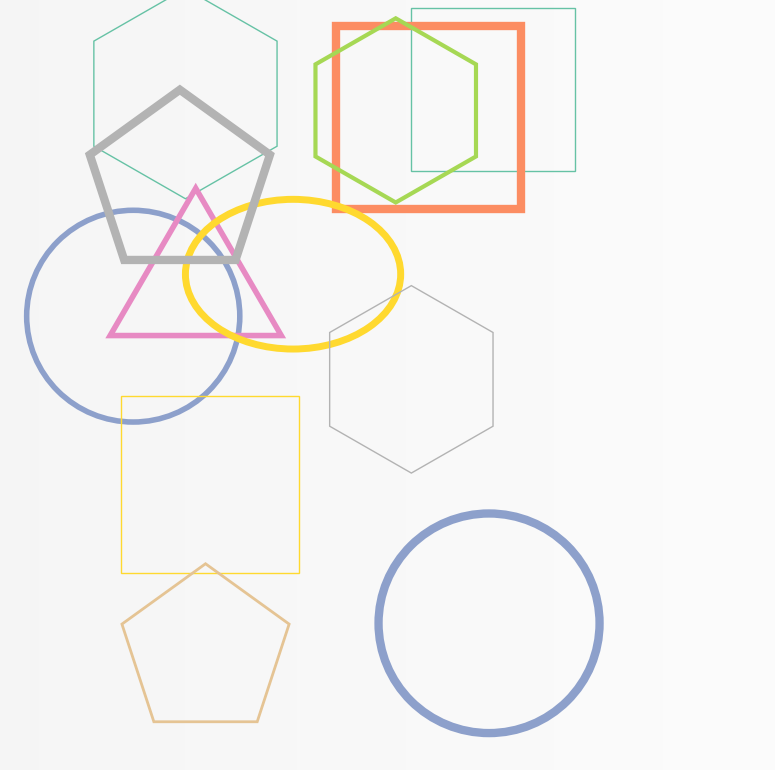[{"shape": "square", "thickness": 0.5, "radius": 0.53, "center": [0.637, 0.884]}, {"shape": "hexagon", "thickness": 0.5, "radius": 0.68, "center": [0.239, 0.878]}, {"shape": "square", "thickness": 3, "radius": 0.6, "center": [0.553, 0.847]}, {"shape": "circle", "thickness": 3, "radius": 0.71, "center": [0.631, 0.191]}, {"shape": "circle", "thickness": 2, "radius": 0.69, "center": [0.172, 0.589]}, {"shape": "triangle", "thickness": 2, "radius": 0.64, "center": [0.253, 0.628]}, {"shape": "hexagon", "thickness": 1.5, "radius": 0.6, "center": [0.511, 0.857]}, {"shape": "square", "thickness": 0.5, "radius": 0.57, "center": [0.271, 0.371]}, {"shape": "oval", "thickness": 2.5, "radius": 0.69, "center": [0.378, 0.644]}, {"shape": "pentagon", "thickness": 1, "radius": 0.57, "center": [0.265, 0.154]}, {"shape": "hexagon", "thickness": 0.5, "radius": 0.61, "center": [0.531, 0.507]}, {"shape": "pentagon", "thickness": 3, "radius": 0.61, "center": [0.232, 0.761]}]